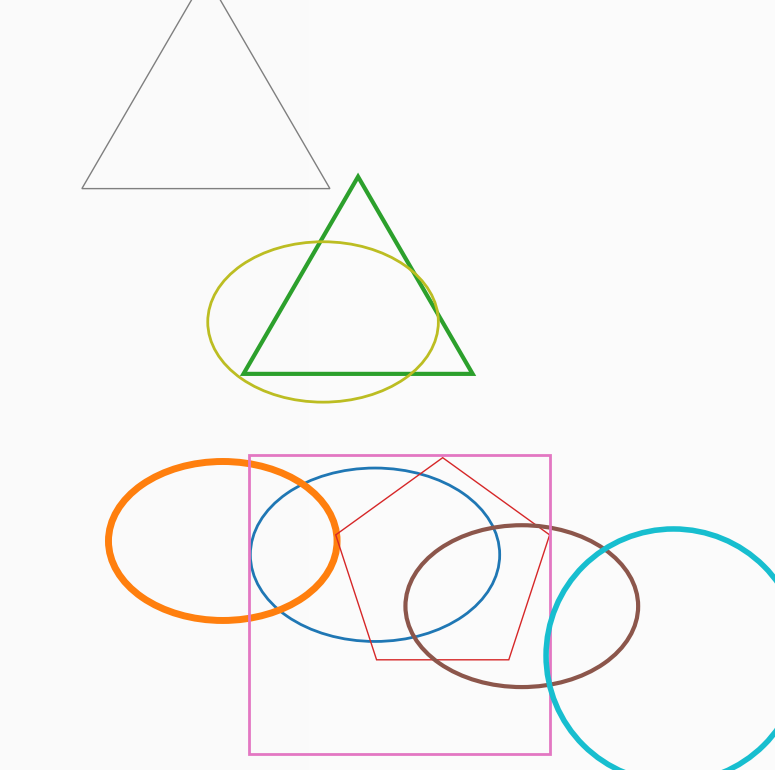[{"shape": "oval", "thickness": 1, "radius": 0.8, "center": [0.484, 0.28]}, {"shape": "oval", "thickness": 2.5, "radius": 0.74, "center": [0.287, 0.297]}, {"shape": "triangle", "thickness": 1.5, "radius": 0.85, "center": [0.462, 0.6]}, {"shape": "pentagon", "thickness": 0.5, "radius": 0.73, "center": [0.571, 0.261]}, {"shape": "oval", "thickness": 1.5, "radius": 0.75, "center": [0.673, 0.213]}, {"shape": "square", "thickness": 1, "radius": 0.97, "center": [0.516, 0.215]}, {"shape": "triangle", "thickness": 0.5, "radius": 0.92, "center": [0.266, 0.847]}, {"shape": "oval", "thickness": 1, "radius": 0.74, "center": [0.417, 0.582]}, {"shape": "circle", "thickness": 2, "radius": 0.82, "center": [0.869, 0.148]}]